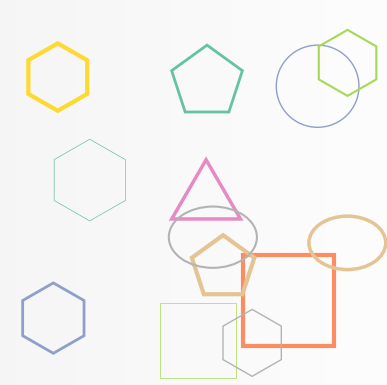[{"shape": "pentagon", "thickness": 2, "radius": 0.48, "center": [0.534, 0.787]}, {"shape": "hexagon", "thickness": 0.5, "radius": 0.53, "center": [0.232, 0.532]}, {"shape": "square", "thickness": 3, "radius": 0.59, "center": [0.744, 0.22]}, {"shape": "circle", "thickness": 1, "radius": 0.53, "center": [0.82, 0.776]}, {"shape": "hexagon", "thickness": 2, "radius": 0.46, "center": [0.138, 0.174]}, {"shape": "triangle", "thickness": 2.5, "radius": 0.51, "center": [0.532, 0.482]}, {"shape": "square", "thickness": 0.5, "radius": 0.49, "center": [0.511, 0.115]}, {"shape": "hexagon", "thickness": 1.5, "radius": 0.43, "center": [0.897, 0.837]}, {"shape": "hexagon", "thickness": 3, "radius": 0.44, "center": [0.149, 0.8]}, {"shape": "oval", "thickness": 2.5, "radius": 0.5, "center": [0.896, 0.369]}, {"shape": "pentagon", "thickness": 3, "radius": 0.42, "center": [0.576, 0.304]}, {"shape": "oval", "thickness": 1.5, "radius": 0.57, "center": [0.549, 0.384]}, {"shape": "hexagon", "thickness": 1, "radius": 0.43, "center": [0.651, 0.109]}]